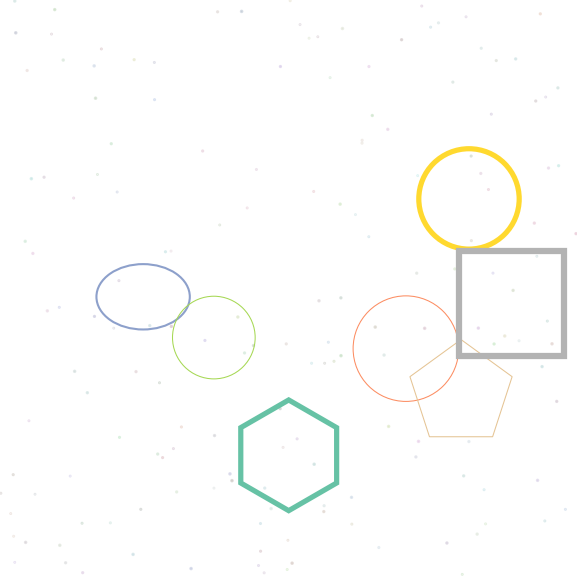[{"shape": "hexagon", "thickness": 2.5, "radius": 0.48, "center": [0.5, 0.211]}, {"shape": "circle", "thickness": 0.5, "radius": 0.46, "center": [0.703, 0.395]}, {"shape": "oval", "thickness": 1, "radius": 0.4, "center": [0.248, 0.485]}, {"shape": "circle", "thickness": 0.5, "radius": 0.36, "center": [0.37, 0.415]}, {"shape": "circle", "thickness": 2.5, "radius": 0.43, "center": [0.812, 0.655]}, {"shape": "pentagon", "thickness": 0.5, "radius": 0.47, "center": [0.798, 0.318]}, {"shape": "square", "thickness": 3, "radius": 0.46, "center": [0.885, 0.473]}]